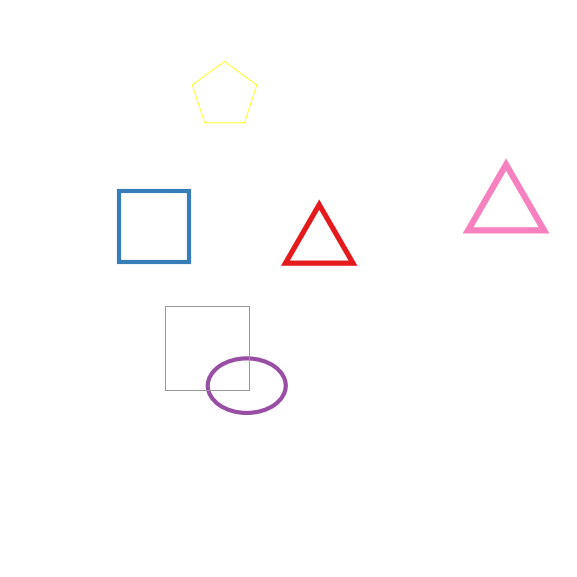[{"shape": "triangle", "thickness": 2.5, "radius": 0.34, "center": [0.553, 0.577]}, {"shape": "square", "thickness": 2, "radius": 0.3, "center": [0.266, 0.607]}, {"shape": "oval", "thickness": 2, "radius": 0.34, "center": [0.427, 0.331]}, {"shape": "pentagon", "thickness": 0.5, "radius": 0.29, "center": [0.389, 0.834]}, {"shape": "triangle", "thickness": 3, "radius": 0.38, "center": [0.876, 0.638]}, {"shape": "square", "thickness": 0.5, "radius": 0.36, "center": [0.358, 0.397]}]